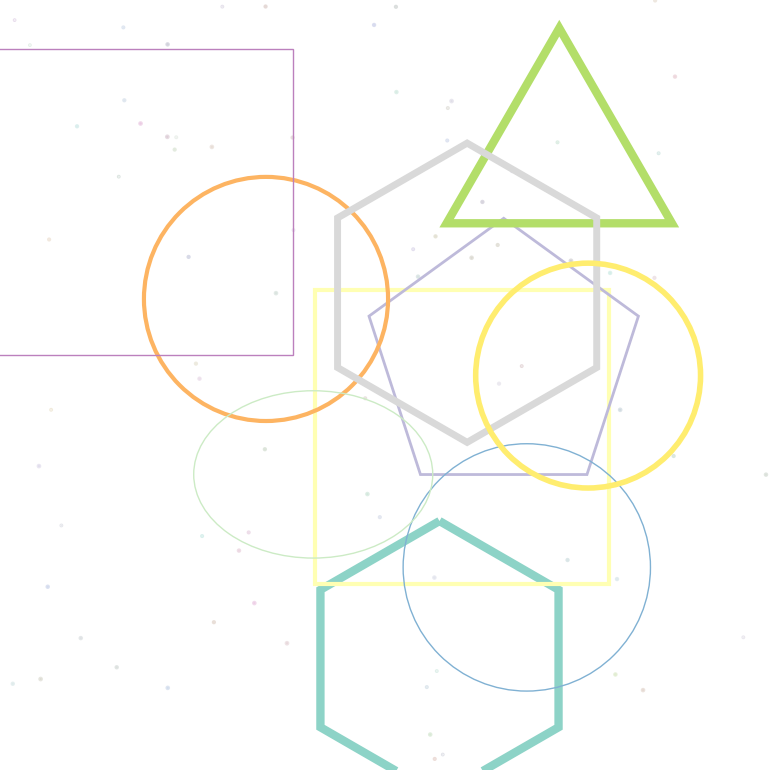[{"shape": "hexagon", "thickness": 3, "radius": 0.89, "center": [0.571, 0.145]}, {"shape": "square", "thickness": 1.5, "radius": 0.95, "center": [0.6, 0.433]}, {"shape": "pentagon", "thickness": 1, "radius": 0.92, "center": [0.654, 0.533]}, {"shape": "circle", "thickness": 0.5, "radius": 0.8, "center": [0.684, 0.263]}, {"shape": "circle", "thickness": 1.5, "radius": 0.79, "center": [0.345, 0.612]}, {"shape": "triangle", "thickness": 3, "radius": 0.84, "center": [0.726, 0.794]}, {"shape": "hexagon", "thickness": 2.5, "radius": 0.97, "center": [0.607, 0.62]}, {"shape": "square", "thickness": 0.5, "radius": 0.99, "center": [0.182, 0.738]}, {"shape": "oval", "thickness": 0.5, "radius": 0.78, "center": [0.407, 0.384]}, {"shape": "circle", "thickness": 2, "radius": 0.73, "center": [0.764, 0.512]}]